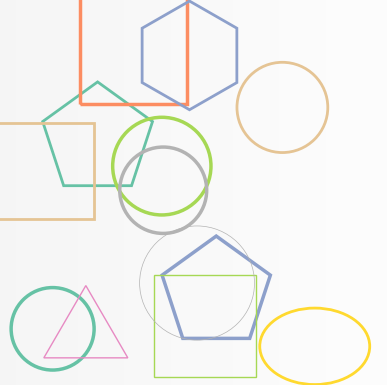[{"shape": "pentagon", "thickness": 2, "radius": 0.75, "center": [0.252, 0.638]}, {"shape": "circle", "thickness": 2.5, "radius": 0.54, "center": [0.136, 0.146]}, {"shape": "square", "thickness": 2.5, "radius": 0.69, "center": [0.345, 0.869]}, {"shape": "pentagon", "thickness": 2.5, "radius": 0.73, "center": [0.558, 0.24]}, {"shape": "hexagon", "thickness": 2, "radius": 0.71, "center": [0.489, 0.856]}, {"shape": "triangle", "thickness": 1, "radius": 0.63, "center": [0.221, 0.133]}, {"shape": "square", "thickness": 1, "radius": 0.66, "center": [0.529, 0.153]}, {"shape": "circle", "thickness": 2.5, "radius": 0.63, "center": [0.418, 0.569]}, {"shape": "oval", "thickness": 2, "radius": 0.71, "center": [0.812, 0.1]}, {"shape": "square", "thickness": 2, "radius": 0.62, "center": [0.118, 0.555]}, {"shape": "circle", "thickness": 2, "radius": 0.59, "center": [0.729, 0.721]}, {"shape": "circle", "thickness": 2.5, "radius": 0.56, "center": [0.421, 0.506]}, {"shape": "circle", "thickness": 0.5, "radius": 0.74, "center": [0.509, 0.265]}]